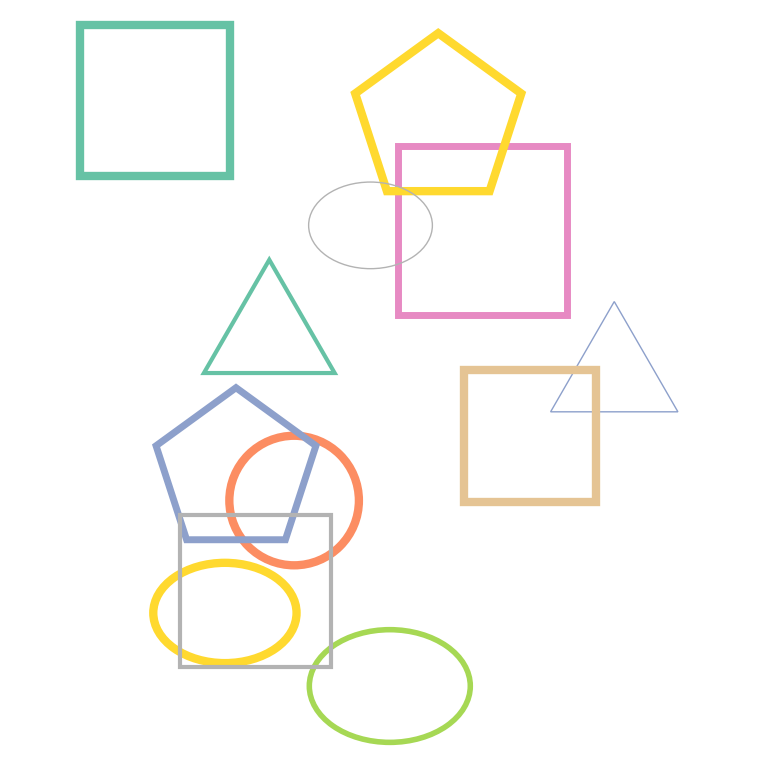[{"shape": "triangle", "thickness": 1.5, "radius": 0.49, "center": [0.35, 0.565]}, {"shape": "square", "thickness": 3, "radius": 0.49, "center": [0.201, 0.869]}, {"shape": "circle", "thickness": 3, "radius": 0.42, "center": [0.382, 0.35]}, {"shape": "triangle", "thickness": 0.5, "radius": 0.48, "center": [0.798, 0.513]}, {"shape": "pentagon", "thickness": 2.5, "radius": 0.55, "center": [0.306, 0.387]}, {"shape": "square", "thickness": 2.5, "radius": 0.55, "center": [0.626, 0.701]}, {"shape": "oval", "thickness": 2, "radius": 0.52, "center": [0.506, 0.109]}, {"shape": "oval", "thickness": 3, "radius": 0.47, "center": [0.292, 0.204]}, {"shape": "pentagon", "thickness": 3, "radius": 0.57, "center": [0.569, 0.844]}, {"shape": "square", "thickness": 3, "radius": 0.43, "center": [0.688, 0.433]}, {"shape": "square", "thickness": 1.5, "radius": 0.49, "center": [0.332, 0.232]}, {"shape": "oval", "thickness": 0.5, "radius": 0.4, "center": [0.481, 0.707]}]